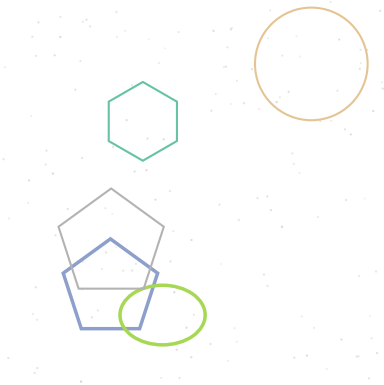[{"shape": "hexagon", "thickness": 1.5, "radius": 0.51, "center": [0.371, 0.685]}, {"shape": "pentagon", "thickness": 2.5, "radius": 0.64, "center": [0.287, 0.251]}, {"shape": "oval", "thickness": 2.5, "radius": 0.55, "center": [0.422, 0.182]}, {"shape": "circle", "thickness": 1.5, "radius": 0.73, "center": [0.809, 0.834]}, {"shape": "pentagon", "thickness": 1.5, "radius": 0.72, "center": [0.289, 0.367]}]